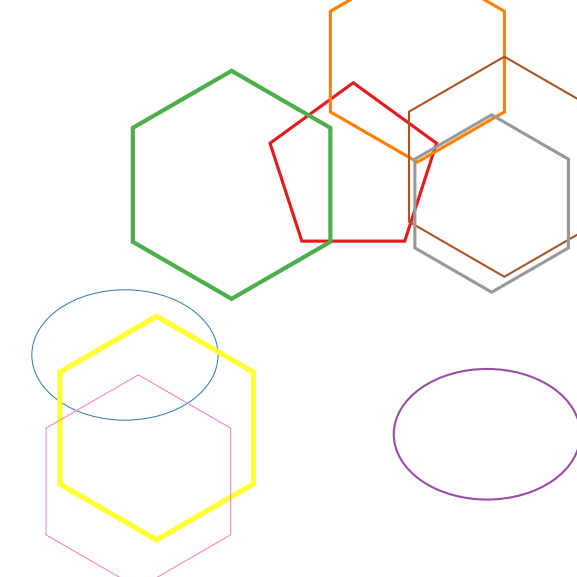[{"shape": "pentagon", "thickness": 1.5, "radius": 0.76, "center": [0.612, 0.704]}, {"shape": "oval", "thickness": 0.5, "radius": 0.81, "center": [0.216, 0.384]}, {"shape": "hexagon", "thickness": 2, "radius": 0.99, "center": [0.401, 0.679]}, {"shape": "oval", "thickness": 1, "radius": 0.81, "center": [0.843, 0.247]}, {"shape": "hexagon", "thickness": 1.5, "radius": 0.87, "center": [0.723, 0.893]}, {"shape": "hexagon", "thickness": 2.5, "radius": 0.97, "center": [0.271, 0.258]}, {"shape": "hexagon", "thickness": 1, "radius": 0.95, "center": [0.873, 0.71]}, {"shape": "hexagon", "thickness": 0.5, "radius": 0.92, "center": [0.24, 0.165]}, {"shape": "hexagon", "thickness": 1.5, "radius": 0.77, "center": [0.851, 0.647]}]